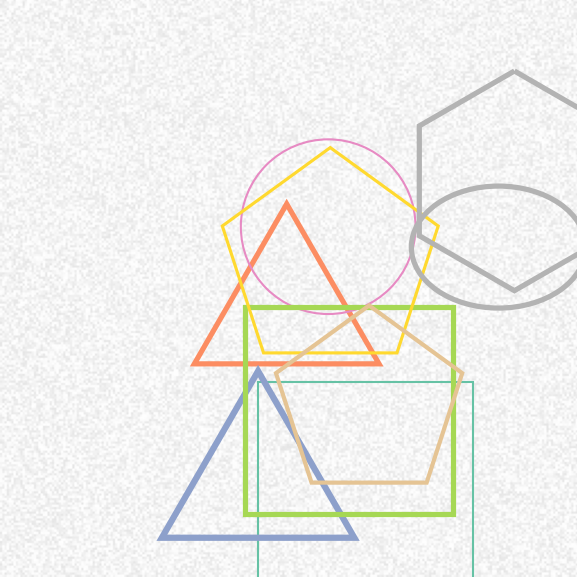[{"shape": "square", "thickness": 1, "radius": 0.93, "center": [0.633, 0.152]}, {"shape": "triangle", "thickness": 2.5, "radius": 0.92, "center": [0.496, 0.461]}, {"shape": "triangle", "thickness": 3, "radius": 0.96, "center": [0.447, 0.164]}, {"shape": "circle", "thickness": 1, "radius": 0.76, "center": [0.568, 0.607]}, {"shape": "square", "thickness": 2.5, "radius": 0.9, "center": [0.604, 0.288]}, {"shape": "pentagon", "thickness": 1.5, "radius": 0.98, "center": [0.572, 0.547]}, {"shape": "pentagon", "thickness": 2, "radius": 0.85, "center": [0.639, 0.301]}, {"shape": "oval", "thickness": 2.5, "radius": 0.75, "center": [0.863, 0.571]}, {"shape": "hexagon", "thickness": 2.5, "radius": 0.95, "center": [0.891, 0.686]}]